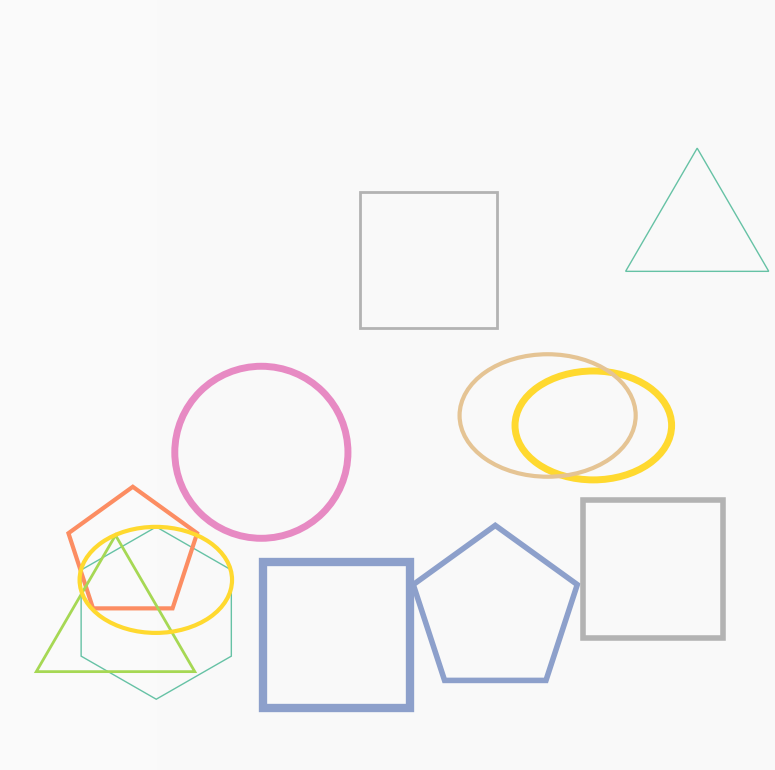[{"shape": "triangle", "thickness": 0.5, "radius": 0.53, "center": [0.9, 0.701]}, {"shape": "hexagon", "thickness": 0.5, "radius": 0.56, "center": [0.202, 0.204]}, {"shape": "pentagon", "thickness": 1.5, "radius": 0.44, "center": [0.171, 0.281]}, {"shape": "pentagon", "thickness": 2, "radius": 0.56, "center": [0.639, 0.206]}, {"shape": "square", "thickness": 3, "radius": 0.47, "center": [0.434, 0.175]}, {"shape": "circle", "thickness": 2.5, "radius": 0.56, "center": [0.337, 0.413]}, {"shape": "triangle", "thickness": 1, "radius": 0.59, "center": [0.149, 0.187]}, {"shape": "oval", "thickness": 2.5, "radius": 0.51, "center": [0.766, 0.447]}, {"shape": "oval", "thickness": 1.5, "radius": 0.49, "center": [0.201, 0.247]}, {"shape": "oval", "thickness": 1.5, "radius": 0.57, "center": [0.707, 0.46]}, {"shape": "square", "thickness": 2, "radius": 0.45, "center": [0.842, 0.261]}, {"shape": "square", "thickness": 1, "radius": 0.44, "center": [0.552, 0.663]}]